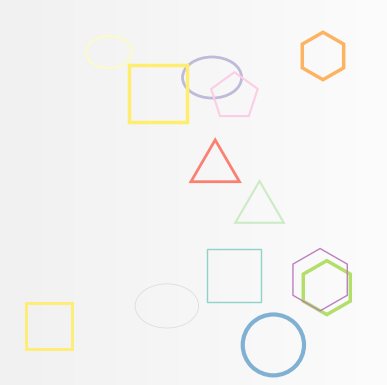[{"shape": "square", "thickness": 1, "radius": 0.35, "center": [0.604, 0.285]}, {"shape": "oval", "thickness": 1, "radius": 0.3, "center": [0.281, 0.865]}, {"shape": "oval", "thickness": 2, "radius": 0.38, "center": [0.547, 0.799]}, {"shape": "triangle", "thickness": 2, "radius": 0.36, "center": [0.555, 0.564]}, {"shape": "circle", "thickness": 3, "radius": 0.4, "center": [0.705, 0.104]}, {"shape": "hexagon", "thickness": 2.5, "radius": 0.31, "center": [0.834, 0.855]}, {"shape": "hexagon", "thickness": 2.5, "radius": 0.35, "center": [0.843, 0.253]}, {"shape": "pentagon", "thickness": 1.5, "radius": 0.32, "center": [0.605, 0.749]}, {"shape": "oval", "thickness": 0.5, "radius": 0.41, "center": [0.431, 0.205]}, {"shape": "hexagon", "thickness": 1, "radius": 0.4, "center": [0.826, 0.274]}, {"shape": "triangle", "thickness": 1.5, "radius": 0.36, "center": [0.67, 0.457]}, {"shape": "square", "thickness": 2, "radius": 0.29, "center": [0.126, 0.154]}, {"shape": "square", "thickness": 2.5, "radius": 0.37, "center": [0.408, 0.757]}]